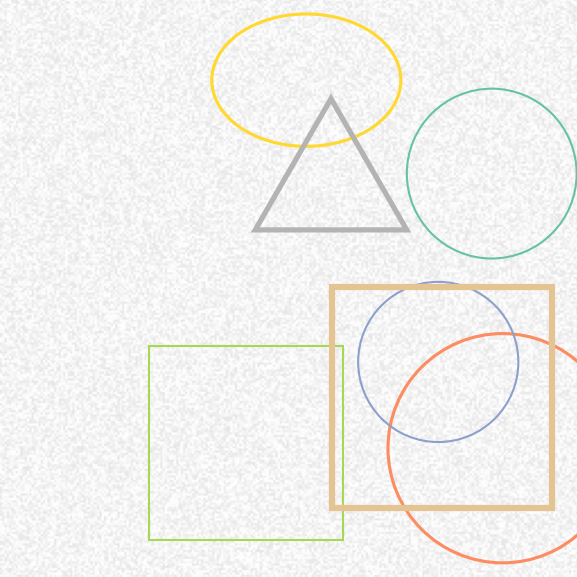[{"shape": "circle", "thickness": 1, "radius": 0.74, "center": [0.851, 0.699]}, {"shape": "circle", "thickness": 1.5, "radius": 0.99, "center": [0.87, 0.223]}, {"shape": "circle", "thickness": 1, "radius": 0.69, "center": [0.759, 0.372]}, {"shape": "square", "thickness": 1, "radius": 0.84, "center": [0.426, 0.232]}, {"shape": "oval", "thickness": 1.5, "radius": 0.82, "center": [0.53, 0.86]}, {"shape": "square", "thickness": 3, "radius": 0.95, "center": [0.765, 0.311]}, {"shape": "triangle", "thickness": 2.5, "radius": 0.76, "center": [0.573, 0.677]}]